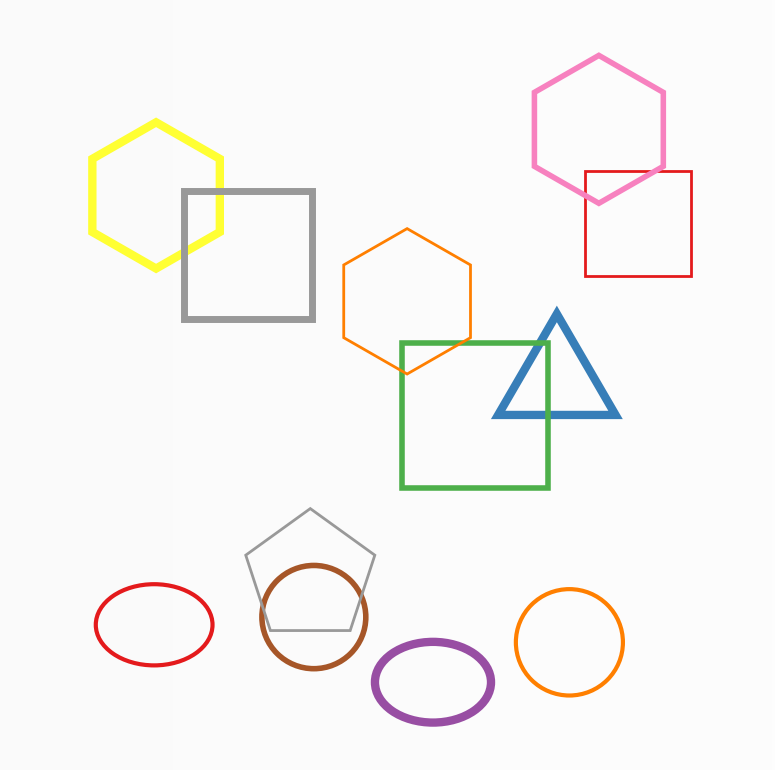[{"shape": "square", "thickness": 1, "radius": 0.34, "center": [0.824, 0.71]}, {"shape": "oval", "thickness": 1.5, "radius": 0.38, "center": [0.199, 0.189]}, {"shape": "triangle", "thickness": 3, "radius": 0.44, "center": [0.719, 0.505]}, {"shape": "square", "thickness": 2, "radius": 0.47, "center": [0.613, 0.461]}, {"shape": "oval", "thickness": 3, "radius": 0.37, "center": [0.559, 0.114]}, {"shape": "hexagon", "thickness": 1, "radius": 0.47, "center": [0.525, 0.609]}, {"shape": "circle", "thickness": 1.5, "radius": 0.35, "center": [0.735, 0.166]}, {"shape": "hexagon", "thickness": 3, "radius": 0.47, "center": [0.201, 0.746]}, {"shape": "circle", "thickness": 2, "radius": 0.34, "center": [0.405, 0.199]}, {"shape": "hexagon", "thickness": 2, "radius": 0.48, "center": [0.773, 0.832]}, {"shape": "square", "thickness": 2.5, "radius": 0.41, "center": [0.32, 0.669]}, {"shape": "pentagon", "thickness": 1, "radius": 0.44, "center": [0.4, 0.252]}]